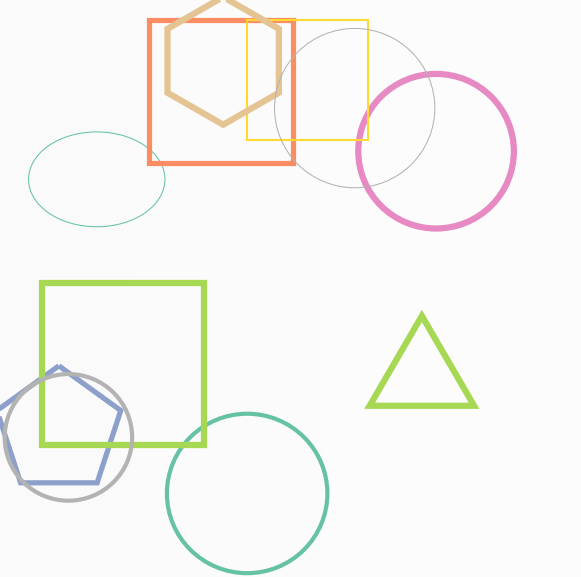[{"shape": "circle", "thickness": 2, "radius": 0.69, "center": [0.425, 0.145]}, {"shape": "oval", "thickness": 0.5, "radius": 0.59, "center": [0.166, 0.689]}, {"shape": "square", "thickness": 2.5, "radius": 0.62, "center": [0.381, 0.841]}, {"shape": "pentagon", "thickness": 2.5, "radius": 0.56, "center": [0.101, 0.254]}, {"shape": "circle", "thickness": 3, "radius": 0.67, "center": [0.75, 0.737]}, {"shape": "square", "thickness": 3, "radius": 0.7, "center": [0.212, 0.368]}, {"shape": "triangle", "thickness": 3, "radius": 0.52, "center": [0.726, 0.348]}, {"shape": "square", "thickness": 1, "radius": 0.52, "center": [0.529, 0.86]}, {"shape": "hexagon", "thickness": 3, "radius": 0.55, "center": [0.384, 0.894]}, {"shape": "circle", "thickness": 2, "radius": 0.55, "center": [0.118, 0.242]}, {"shape": "circle", "thickness": 0.5, "radius": 0.69, "center": [0.61, 0.812]}]